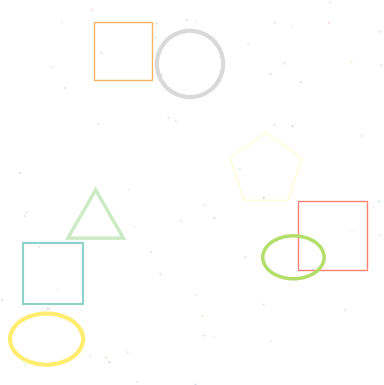[{"shape": "square", "thickness": 1.5, "radius": 0.39, "center": [0.137, 0.29]}, {"shape": "pentagon", "thickness": 0.5, "radius": 0.49, "center": [0.691, 0.559]}, {"shape": "square", "thickness": 1, "radius": 0.45, "center": [0.864, 0.389]}, {"shape": "square", "thickness": 1, "radius": 0.38, "center": [0.318, 0.868]}, {"shape": "oval", "thickness": 2.5, "radius": 0.4, "center": [0.762, 0.332]}, {"shape": "circle", "thickness": 3, "radius": 0.43, "center": [0.493, 0.834]}, {"shape": "triangle", "thickness": 2.5, "radius": 0.42, "center": [0.248, 0.423]}, {"shape": "oval", "thickness": 3, "radius": 0.47, "center": [0.121, 0.119]}]